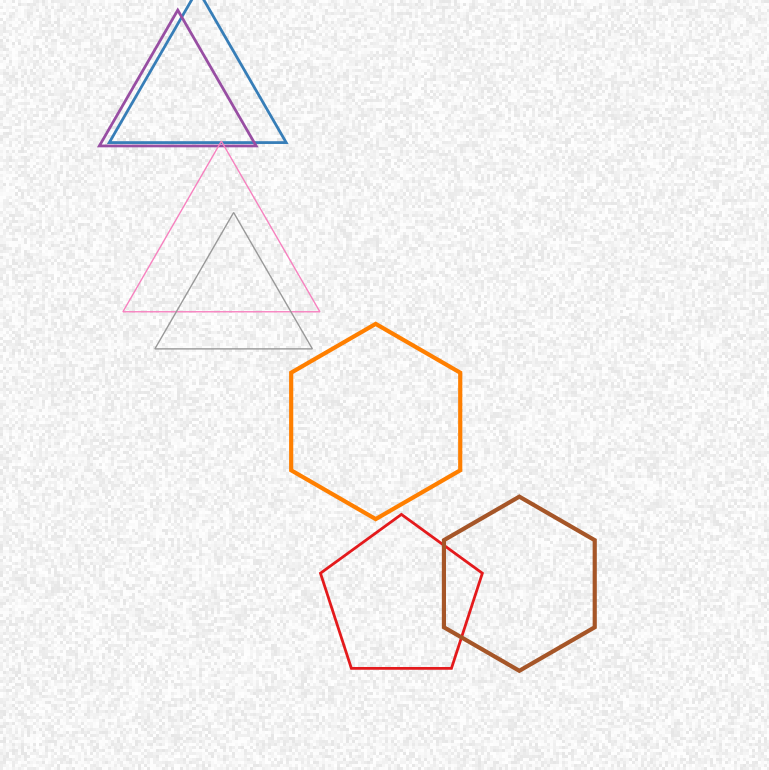[{"shape": "pentagon", "thickness": 1, "radius": 0.55, "center": [0.521, 0.221]}, {"shape": "triangle", "thickness": 1, "radius": 0.66, "center": [0.257, 0.881]}, {"shape": "triangle", "thickness": 1, "radius": 0.59, "center": [0.231, 0.869]}, {"shape": "hexagon", "thickness": 1.5, "radius": 0.63, "center": [0.488, 0.453]}, {"shape": "hexagon", "thickness": 1.5, "radius": 0.57, "center": [0.674, 0.242]}, {"shape": "triangle", "thickness": 0.5, "radius": 0.74, "center": [0.288, 0.669]}, {"shape": "triangle", "thickness": 0.5, "radius": 0.59, "center": [0.303, 0.606]}]